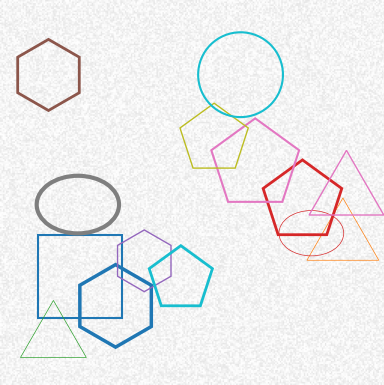[{"shape": "square", "thickness": 1.5, "radius": 0.54, "center": [0.208, 0.282]}, {"shape": "hexagon", "thickness": 2.5, "radius": 0.54, "center": [0.3, 0.205]}, {"shape": "triangle", "thickness": 0.5, "radius": 0.54, "center": [0.891, 0.378]}, {"shape": "triangle", "thickness": 0.5, "radius": 0.49, "center": [0.139, 0.121]}, {"shape": "oval", "thickness": 0.5, "radius": 0.42, "center": [0.809, 0.394]}, {"shape": "pentagon", "thickness": 2, "radius": 0.54, "center": [0.786, 0.477]}, {"shape": "hexagon", "thickness": 1, "radius": 0.4, "center": [0.375, 0.323]}, {"shape": "hexagon", "thickness": 2, "radius": 0.46, "center": [0.126, 0.805]}, {"shape": "pentagon", "thickness": 1.5, "radius": 0.6, "center": [0.663, 0.573]}, {"shape": "triangle", "thickness": 1, "radius": 0.56, "center": [0.9, 0.498]}, {"shape": "oval", "thickness": 3, "radius": 0.53, "center": [0.202, 0.469]}, {"shape": "pentagon", "thickness": 1, "radius": 0.47, "center": [0.556, 0.639]}, {"shape": "circle", "thickness": 1.5, "radius": 0.55, "center": [0.625, 0.806]}, {"shape": "pentagon", "thickness": 2, "radius": 0.43, "center": [0.47, 0.276]}]